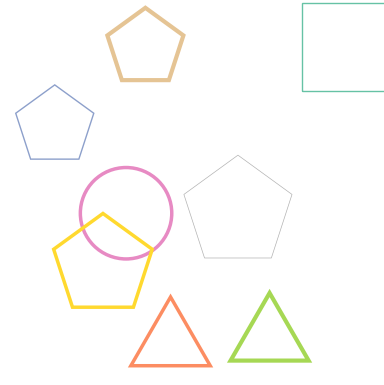[{"shape": "square", "thickness": 1, "radius": 0.57, "center": [0.9, 0.879]}, {"shape": "triangle", "thickness": 2.5, "radius": 0.6, "center": [0.443, 0.11]}, {"shape": "pentagon", "thickness": 1, "radius": 0.53, "center": [0.142, 0.673]}, {"shape": "circle", "thickness": 2.5, "radius": 0.59, "center": [0.327, 0.446]}, {"shape": "triangle", "thickness": 3, "radius": 0.59, "center": [0.7, 0.122]}, {"shape": "pentagon", "thickness": 2.5, "radius": 0.67, "center": [0.267, 0.311]}, {"shape": "pentagon", "thickness": 3, "radius": 0.52, "center": [0.378, 0.876]}, {"shape": "pentagon", "thickness": 0.5, "radius": 0.74, "center": [0.618, 0.449]}]